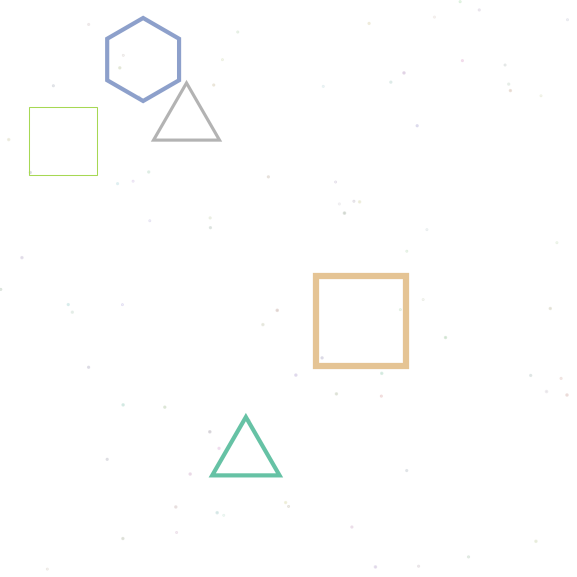[{"shape": "triangle", "thickness": 2, "radius": 0.34, "center": [0.426, 0.21]}, {"shape": "hexagon", "thickness": 2, "radius": 0.36, "center": [0.248, 0.896]}, {"shape": "square", "thickness": 0.5, "radius": 0.29, "center": [0.109, 0.755]}, {"shape": "square", "thickness": 3, "radius": 0.39, "center": [0.625, 0.443]}, {"shape": "triangle", "thickness": 1.5, "radius": 0.33, "center": [0.323, 0.79]}]